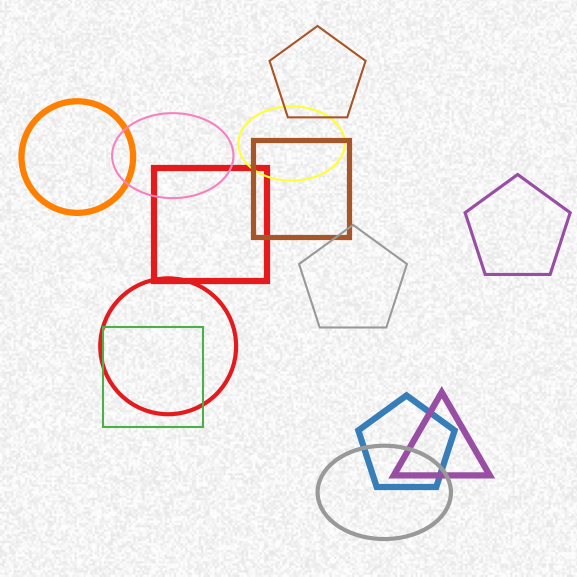[{"shape": "square", "thickness": 3, "radius": 0.49, "center": [0.365, 0.611]}, {"shape": "circle", "thickness": 2, "radius": 0.59, "center": [0.291, 0.4]}, {"shape": "pentagon", "thickness": 3, "radius": 0.44, "center": [0.704, 0.227]}, {"shape": "square", "thickness": 1, "radius": 0.43, "center": [0.265, 0.346]}, {"shape": "pentagon", "thickness": 1.5, "radius": 0.48, "center": [0.896, 0.601]}, {"shape": "triangle", "thickness": 3, "radius": 0.48, "center": [0.765, 0.224]}, {"shape": "circle", "thickness": 3, "radius": 0.48, "center": [0.134, 0.727]}, {"shape": "oval", "thickness": 1, "radius": 0.46, "center": [0.505, 0.751]}, {"shape": "square", "thickness": 2.5, "radius": 0.42, "center": [0.522, 0.673]}, {"shape": "pentagon", "thickness": 1, "radius": 0.44, "center": [0.55, 0.867]}, {"shape": "oval", "thickness": 1, "radius": 0.53, "center": [0.299, 0.73]}, {"shape": "pentagon", "thickness": 1, "radius": 0.49, "center": [0.611, 0.512]}, {"shape": "oval", "thickness": 2, "radius": 0.58, "center": [0.665, 0.147]}]